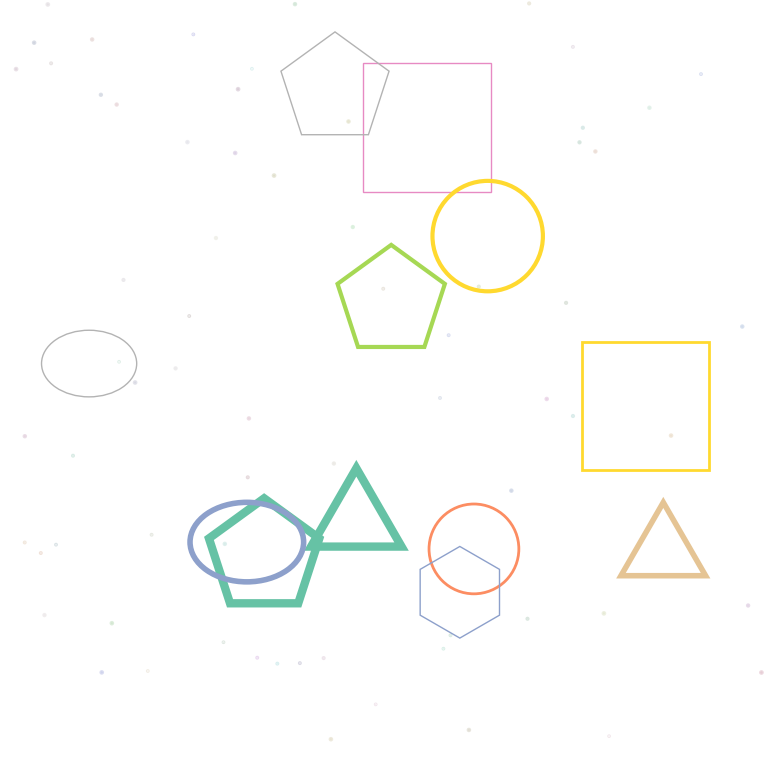[{"shape": "triangle", "thickness": 3, "radius": 0.34, "center": [0.463, 0.324]}, {"shape": "pentagon", "thickness": 3, "radius": 0.38, "center": [0.343, 0.277]}, {"shape": "circle", "thickness": 1, "radius": 0.29, "center": [0.616, 0.287]}, {"shape": "oval", "thickness": 2, "radius": 0.37, "center": [0.321, 0.296]}, {"shape": "hexagon", "thickness": 0.5, "radius": 0.3, "center": [0.597, 0.231]}, {"shape": "square", "thickness": 0.5, "radius": 0.42, "center": [0.554, 0.834]}, {"shape": "pentagon", "thickness": 1.5, "radius": 0.37, "center": [0.508, 0.609]}, {"shape": "circle", "thickness": 1.5, "radius": 0.36, "center": [0.633, 0.693]}, {"shape": "square", "thickness": 1, "radius": 0.41, "center": [0.838, 0.473]}, {"shape": "triangle", "thickness": 2, "radius": 0.32, "center": [0.861, 0.284]}, {"shape": "oval", "thickness": 0.5, "radius": 0.31, "center": [0.116, 0.528]}, {"shape": "pentagon", "thickness": 0.5, "radius": 0.37, "center": [0.435, 0.885]}]